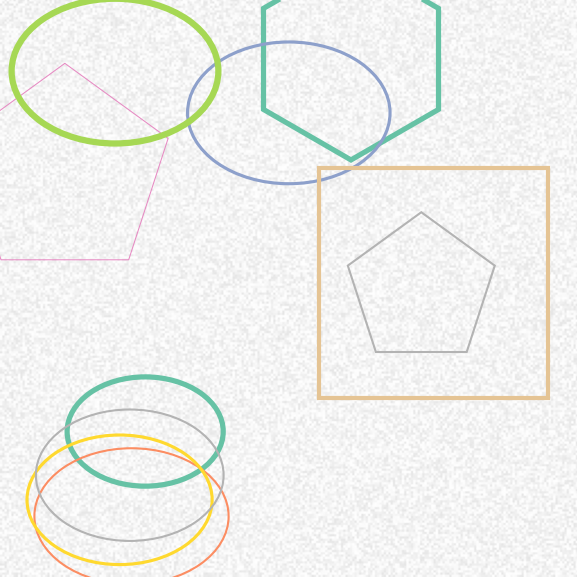[{"shape": "oval", "thickness": 2.5, "radius": 0.68, "center": [0.251, 0.252]}, {"shape": "hexagon", "thickness": 2.5, "radius": 0.87, "center": [0.608, 0.897]}, {"shape": "oval", "thickness": 1, "radius": 0.84, "center": [0.228, 0.105]}, {"shape": "oval", "thickness": 1.5, "radius": 0.88, "center": [0.5, 0.804]}, {"shape": "pentagon", "thickness": 0.5, "radius": 0.94, "center": [0.112, 0.701]}, {"shape": "oval", "thickness": 3, "radius": 0.9, "center": [0.199, 0.876]}, {"shape": "oval", "thickness": 1.5, "radius": 0.8, "center": [0.207, 0.134]}, {"shape": "square", "thickness": 2, "radius": 0.99, "center": [0.75, 0.509]}, {"shape": "oval", "thickness": 1, "radius": 0.81, "center": [0.225, 0.176]}, {"shape": "pentagon", "thickness": 1, "radius": 0.67, "center": [0.73, 0.498]}]